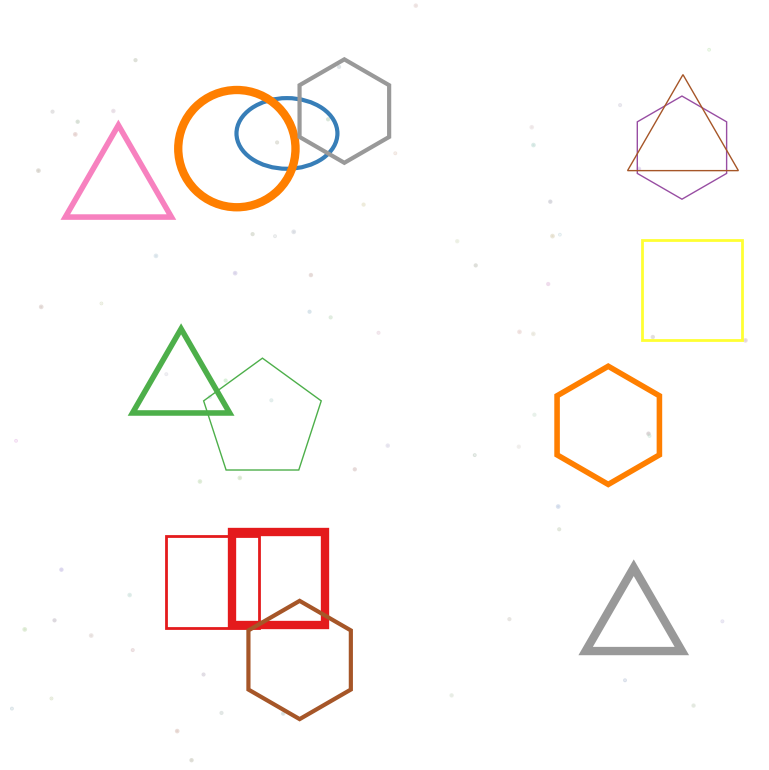[{"shape": "square", "thickness": 1, "radius": 0.3, "center": [0.276, 0.244]}, {"shape": "square", "thickness": 3, "radius": 0.3, "center": [0.362, 0.249]}, {"shape": "oval", "thickness": 1.5, "radius": 0.33, "center": [0.373, 0.827]}, {"shape": "pentagon", "thickness": 0.5, "radius": 0.4, "center": [0.341, 0.455]}, {"shape": "triangle", "thickness": 2, "radius": 0.36, "center": [0.235, 0.5]}, {"shape": "hexagon", "thickness": 0.5, "radius": 0.33, "center": [0.886, 0.808]}, {"shape": "hexagon", "thickness": 2, "radius": 0.38, "center": [0.79, 0.448]}, {"shape": "circle", "thickness": 3, "radius": 0.38, "center": [0.308, 0.807]}, {"shape": "square", "thickness": 1, "radius": 0.32, "center": [0.899, 0.624]}, {"shape": "hexagon", "thickness": 1.5, "radius": 0.38, "center": [0.389, 0.143]}, {"shape": "triangle", "thickness": 0.5, "radius": 0.42, "center": [0.887, 0.82]}, {"shape": "triangle", "thickness": 2, "radius": 0.4, "center": [0.154, 0.758]}, {"shape": "triangle", "thickness": 3, "radius": 0.36, "center": [0.823, 0.191]}, {"shape": "hexagon", "thickness": 1.5, "radius": 0.34, "center": [0.447, 0.856]}]